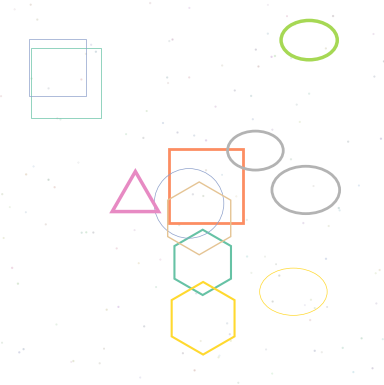[{"shape": "hexagon", "thickness": 1.5, "radius": 0.42, "center": [0.527, 0.319]}, {"shape": "square", "thickness": 0.5, "radius": 0.46, "center": [0.171, 0.785]}, {"shape": "square", "thickness": 2, "radius": 0.48, "center": [0.534, 0.518]}, {"shape": "square", "thickness": 0.5, "radius": 0.37, "center": [0.149, 0.825]}, {"shape": "circle", "thickness": 0.5, "radius": 0.45, "center": [0.491, 0.472]}, {"shape": "triangle", "thickness": 2.5, "radius": 0.35, "center": [0.352, 0.485]}, {"shape": "oval", "thickness": 2.5, "radius": 0.36, "center": [0.803, 0.896]}, {"shape": "hexagon", "thickness": 1.5, "radius": 0.47, "center": [0.528, 0.173]}, {"shape": "oval", "thickness": 0.5, "radius": 0.44, "center": [0.762, 0.242]}, {"shape": "hexagon", "thickness": 1, "radius": 0.47, "center": [0.517, 0.433]}, {"shape": "oval", "thickness": 2, "radius": 0.44, "center": [0.794, 0.507]}, {"shape": "oval", "thickness": 2, "radius": 0.36, "center": [0.663, 0.609]}]